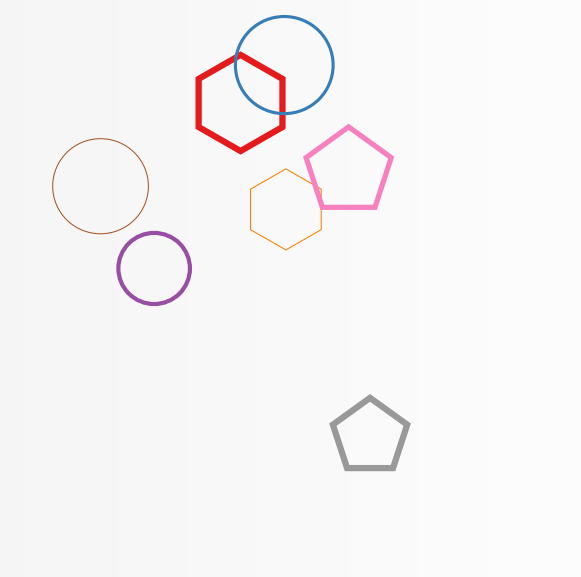[{"shape": "hexagon", "thickness": 3, "radius": 0.42, "center": [0.414, 0.821]}, {"shape": "circle", "thickness": 1.5, "radius": 0.42, "center": [0.489, 0.886]}, {"shape": "circle", "thickness": 2, "radius": 0.31, "center": [0.265, 0.534]}, {"shape": "hexagon", "thickness": 0.5, "radius": 0.35, "center": [0.492, 0.637]}, {"shape": "circle", "thickness": 0.5, "radius": 0.41, "center": [0.173, 0.677]}, {"shape": "pentagon", "thickness": 2.5, "radius": 0.39, "center": [0.6, 0.702]}, {"shape": "pentagon", "thickness": 3, "radius": 0.34, "center": [0.637, 0.243]}]